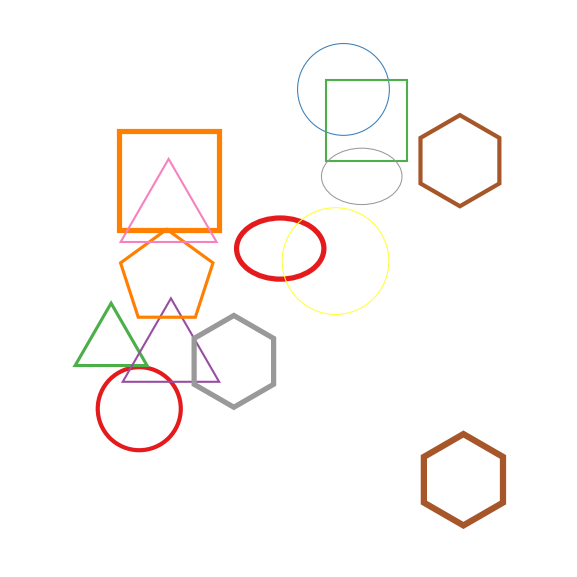[{"shape": "oval", "thickness": 2.5, "radius": 0.38, "center": [0.485, 0.569]}, {"shape": "circle", "thickness": 2, "radius": 0.36, "center": [0.241, 0.291]}, {"shape": "circle", "thickness": 0.5, "radius": 0.4, "center": [0.595, 0.844]}, {"shape": "square", "thickness": 1, "radius": 0.35, "center": [0.634, 0.79]}, {"shape": "triangle", "thickness": 1.5, "radius": 0.36, "center": [0.192, 0.402]}, {"shape": "triangle", "thickness": 1, "radius": 0.48, "center": [0.296, 0.386]}, {"shape": "square", "thickness": 2.5, "radius": 0.43, "center": [0.293, 0.687]}, {"shape": "pentagon", "thickness": 1.5, "radius": 0.42, "center": [0.289, 0.518]}, {"shape": "circle", "thickness": 0.5, "radius": 0.46, "center": [0.581, 0.547]}, {"shape": "hexagon", "thickness": 2, "radius": 0.39, "center": [0.796, 0.721]}, {"shape": "hexagon", "thickness": 3, "radius": 0.4, "center": [0.802, 0.168]}, {"shape": "triangle", "thickness": 1, "radius": 0.48, "center": [0.292, 0.628]}, {"shape": "oval", "thickness": 0.5, "radius": 0.35, "center": [0.626, 0.694]}, {"shape": "hexagon", "thickness": 2.5, "radius": 0.4, "center": [0.405, 0.373]}]